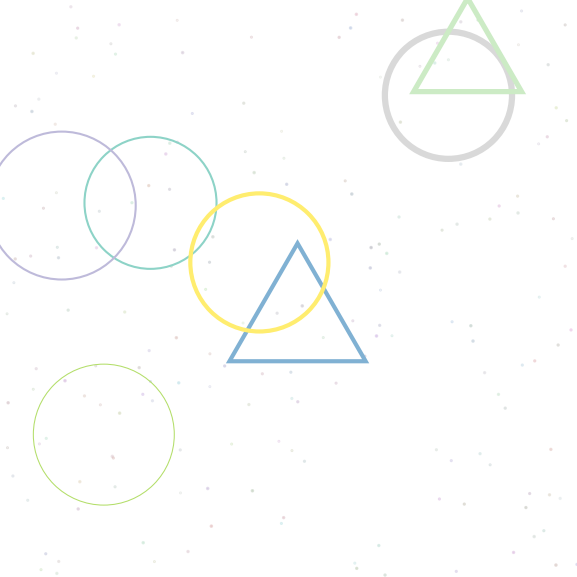[{"shape": "circle", "thickness": 1, "radius": 0.57, "center": [0.261, 0.648]}, {"shape": "circle", "thickness": 1, "radius": 0.64, "center": [0.107, 0.643]}, {"shape": "triangle", "thickness": 2, "radius": 0.68, "center": [0.515, 0.442]}, {"shape": "circle", "thickness": 0.5, "radius": 0.61, "center": [0.18, 0.247]}, {"shape": "circle", "thickness": 3, "radius": 0.55, "center": [0.777, 0.834]}, {"shape": "triangle", "thickness": 2.5, "radius": 0.54, "center": [0.81, 0.894]}, {"shape": "circle", "thickness": 2, "radius": 0.6, "center": [0.449, 0.545]}]